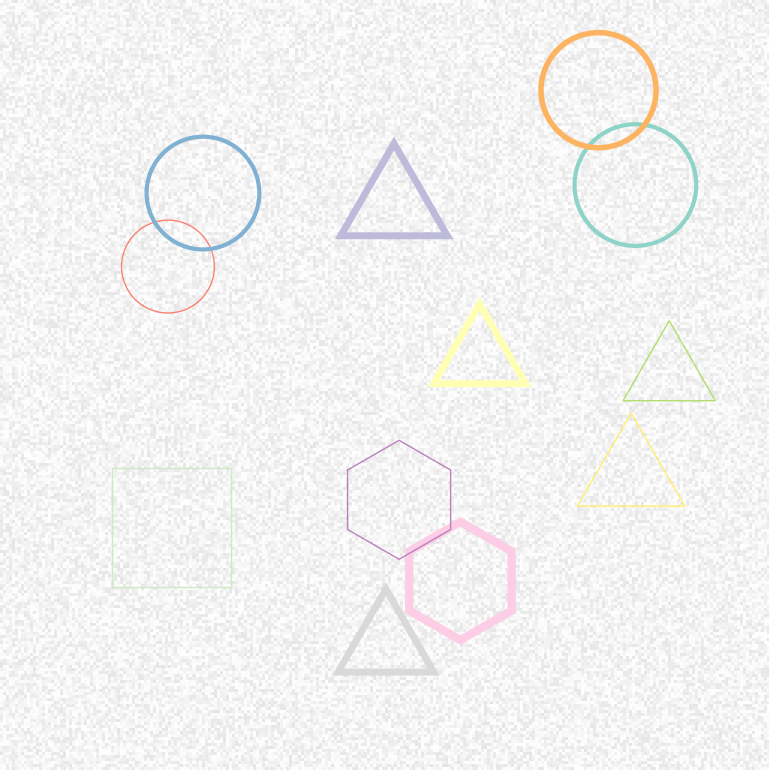[{"shape": "circle", "thickness": 1.5, "radius": 0.4, "center": [0.825, 0.76]}, {"shape": "triangle", "thickness": 2.5, "radius": 0.34, "center": [0.623, 0.536]}, {"shape": "triangle", "thickness": 2.5, "radius": 0.4, "center": [0.512, 0.734]}, {"shape": "circle", "thickness": 0.5, "radius": 0.3, "center": [0.218, 0.654]}, {"shape": "circle", "thickness": 1.5, "radius": 0.37, "center": [0.264, 0.749]}, {"shape": "circle", "thickness": 2, "radius": 0.37, "center": [0.777, 0.883]}, {"shape": "triangle", "thickness": 0.5, "radius": 0.35, "center": [0.869, 0.514]}, {"shape": "hexagon", "thickness": 3, "radius": 0.38, "center": [0.598, 0.245]}, {"shape": "triangle", "thickness": 2.5, "radius": 0.36, "center": [0.501, 0.163]}, {"shape": "hexagon", "thickness": 0.5, "radius": 0.39, "center": [0.518, 0.351]}, {"shape": "square", "thickness": 0.5, "radius": 0.39, "center": [0.223, 0.315]}, {"shape": "triangle", "thickness": 0.5, "radius": 0.4, "center": [0.82, 0.383]}]